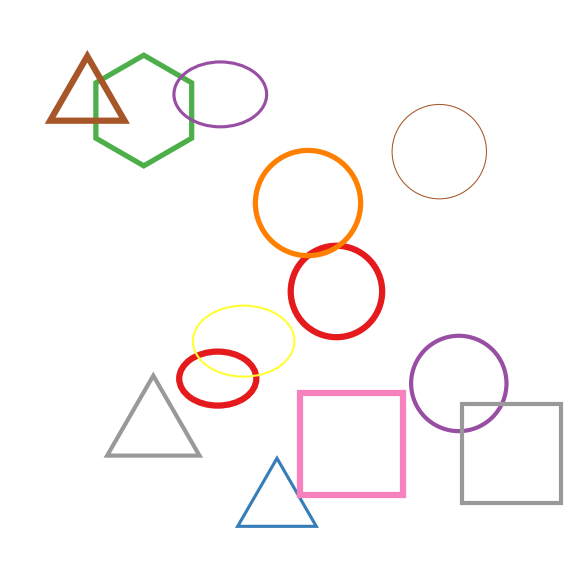[{"shape": "oval", "thickness": 3, "radius": 0.33, "center": [0.377, 0.344]}, {"shape": "circle", "thickness": 3, "radius": 0.4, "center": [0.583, 0.494]}, {"shape": "triangle", "thickness": 1.5, "radius": 0.39, "center": [0.48, 0.127]}, {"shape": "hexagon", "thickness": 2.5, "radius": 0.48, "center": [0.249, 0.808]}, {"shape": "oval", "thickness": 1.5, "radius": 0.4, "center": [0.381, 0.836]}, {"shape": "circle", "thickness": 2, "radius": 0.41, "center": [0.794, 0.335]}, {"shape": "circle", "thickness": 2.5, "radius": 0.46, "center": [0.533, 0.648]}, {"shape": "oval", "thickness": 1, "radius": 0.44, "center": [0.422, 0.408]}, {"shape": "circle", "thickness": 0.5, "radius": 0.41, "center": [0.761, 0.737]}, {"shape": "triangle", "thickness": 3, "radius": 0.37, "center": [0.151, 0.827]}, {"shape": "square", "thickness": 3, "radius": 0.45, "center": [0.609, 0.23]}, {"shape": "square", "thickness": 2, "radius": 0.43, "center": [0.886, 0.214]}, {"shape": "triangle", "thickness": 2, "radius": 0.46, "center": [0.265, 0.256]}]